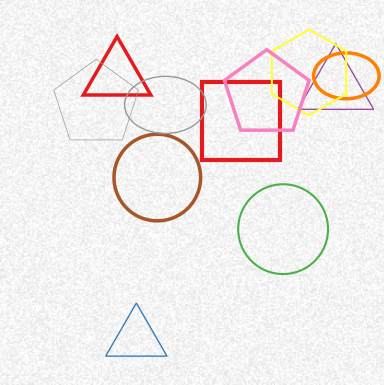[{"shape": "triangle", "thickness": 2.5, "radius": 0.51, "center": [0.304, 0.804]}, {"shape": "square", "thickness": 3, "radius": 0.51, "center": [0.625, 0.685]}, {"shape": "triangle", "thickness": 1, "radius": 0.46, "center": [0.354, 0.121]}, {"shape": "circle", "thickness": 1.5, "radius": 0.58, "center": [0.735, 0.405]}, {"shape": "triangle", "thickness": 1, "radius": 0.57, "center": [0.872, 0.773]}, {"shape": "oval", "thickness": 2.5, "radius": 0.43, "center": [0.9, 0.803]}, {"shape": "hexagon", "thickness": 1.5, "radius": 0.56, "center": [0.803, 0.812]}, {"shape": "circle", "thickness": 2.5, "radius": 0.56, "center": [0.409, 0.539]}, {"shape": "pentagon", "thickness": 2.5, "radius": 0.58, "center": [0.693, 0.755]}, {"shape": "pentagon", "thickness": 0.5, "radius": 0.58, "center": [0.25, 0.73]}, {"shape": "oval", "thickness": 1, "radius": 0.53, "center": [0.43, 0.728]}]